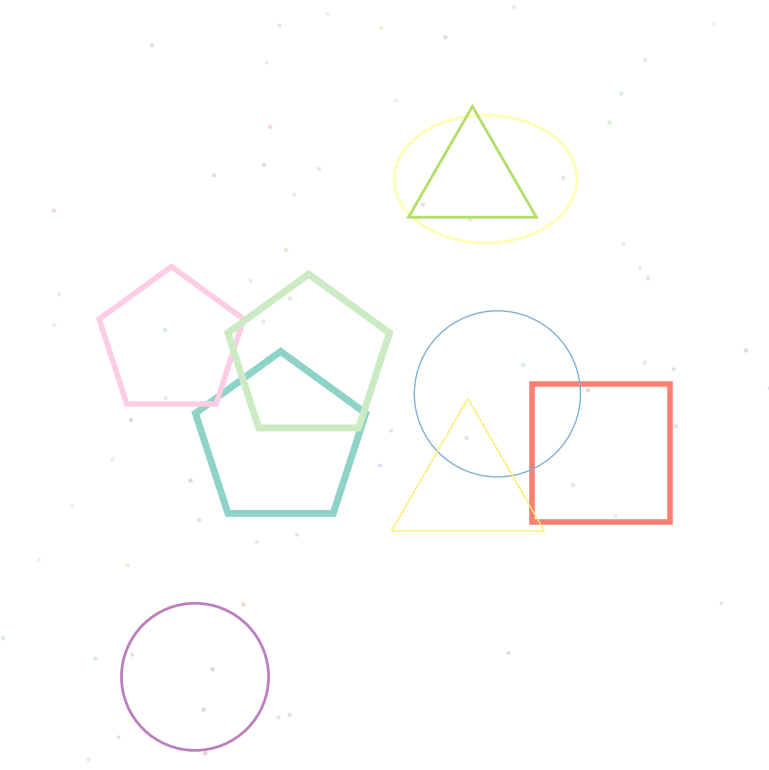[{"shape": "pentagon", "thickness": 2.5, "radius": 0.58, "center": [0.364, 0.427]}, {"shape": "oval", "thickness": 1, "radius": 0.59, "center": [0.631, 0.767]}, {"shape": "square", "thickness": 2, "radius": 0.45, "center": [0.781, 0.412]}, {"shape": "circle", "thickness": 0.5, "radius": 0.54, "center": [0.646, 0.488]}, {"shape": "triangle", "thickness": 1, "radius": 0.48, "center": [0.614, 0.766]}, {"shape": "pentagon", "thickness": 2, "radius": 0.49, "center": [0.223, 0.555]}, {"shape": "circle", "thickness": 1, "radius": 0.48, "center": [0.253, 0.121]}, {"shape": "pentagon", "thickness": 2.5, "radius": 0.55, "center": [0.401, 0.534]}, {"shape": "triangle", "thickness": 0.5, "radius": 0.57, "center": [0.608, 0.368]}]